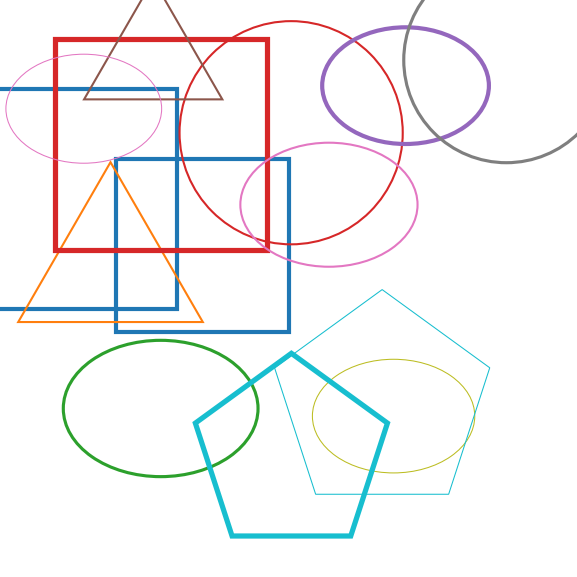[{"shape": "square", "thickness": 2, "radius": 0.95, "center": [0.116, 0.655]}, {"shape": "square", "thickness": 2, "radius": 0.75, "center": [0.351, 0.574]}, {"shape": "triangle", "thickness": 1, "radius": 0.92, "center": [0.191, 0.534]}, {"shape": "oval", "thickness": 1.5, "radius": 0.84, "center": [0.278, 0.292]}, {"shape": "square", "thickness": 2.5, "radius": 0.91, "center": [0.279, 0.749]}, {"shape": "circle", "thickness": 1, "radius": 0.97, "center": [0.504, 0.769]}, {"shape": "oval", "thickness": 2, "radius": 0.72, "center": [0.702, 0.851]}, {"shape": "triangle", "thickness": 1, "radius": 0.69, "center": [0.265, 0.896]}, {"shape": "oval", "thickness": 1, "radius": 0.77, "center": [0.57, 0.645]}, {"shape": "oval", "thickness": 0.5, "radius": 0.67, "center": [0.145, 0.811]}, {"shape": "circle", "thickness": 1.5, "radius": 0.89, "center": [0.877, 0.895]}, {"shape": "oval", "thickness": 0.5, "radius": 0.7, "center": [0.682, 0.279]}, {"shape": "pentagon", "thickness": 2.5, "radius": 0.87, "center": [0.505, 0.212]}, {"shape": "pentagon", "thickness": 0.5, "radius": 0.98, "center": [0.662, 0.302]}]